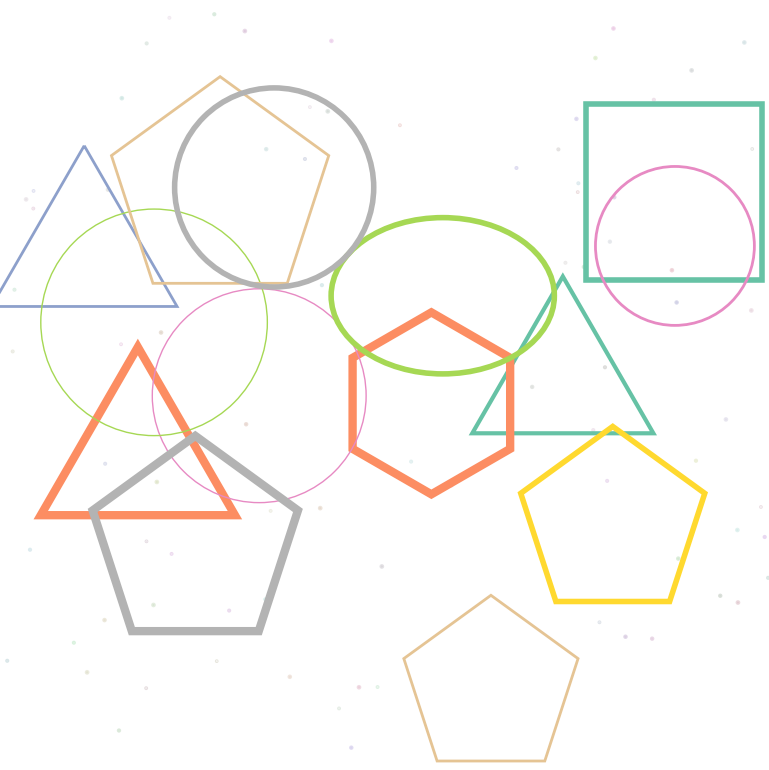[{"shape": "triangle", "thickness": 1.5, "radius": 0.68, "center": [0.731, 0.505]}, {"shape": "square", "thickness": 2, "radius": 0.57, "center": [0.875, 0.751]}, {"shape": "hexagon", "thickness": 3, "radius": 0.59, "center": [0.56, 0.476]}, {"shape": "triangle", "thickness": 3, "radius": 0.73, "center": [0.179, 0.404]}, {"shape": "triangle", "thickness": 1, "radius": 0.7, "center": [0.109, 0.672]}, {"shape": "circle", "thickness": 0.5, "radius": 0.69, "center": [0.337, 0.486]}, {"shape": "circle", "thickness": 1, "radius": 0.52, "center": [0.877, 0.681]}, {"shape": "oval", "thickness": 2, "radius": 0.72, "center": [0.575, 0.616]}, {"shape": "circle", "thickness": 0.5, "radius": 0.74, "center": [0.2, 0.581]}, {"shape": "pentagon", "thickness": 2, "radius": 0.63, "center": [0.796, 0.32]}, {"shape": "pentagon", "thickness": 1, "radius": 0.74, "center": [0.286, 0.752]}, {"shape": "pentagon", "thickness": 1, "radius": 0.59, "center": [0.638, 0.108]}, {"shape": "circle", "thickness": 2, "radius": 0.65, "center": [0.356, 0.757]}, {"shape": "pentagon", "thickness": 3, "radius": 0.7, "center": [0.254, 0.294]}]